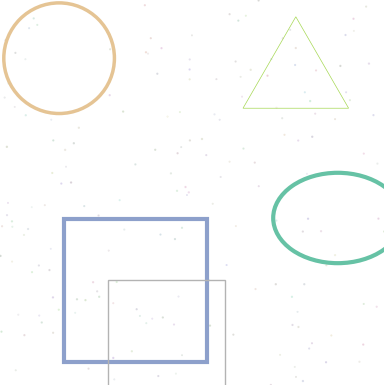[{"shape": "oval", "thickness": 3, "radius": 0.84, "center": [0.877, 0.434]}, {"shape": "square", "thickness": 3, "radius": 0.93, "center": [0.353, 0.246]}, {"shape": "triangle", "thickness": 0.5, "radius": 0.79, "center": [0.768, 0.798]}, {"shape": "circle", "thickness": 2.5, "radius": 0.72, "center": [0.154, 0.849]}, {"shape": "square", "thickness": 1, "radius": 0.76, "center": [0.431, 0.12]}]